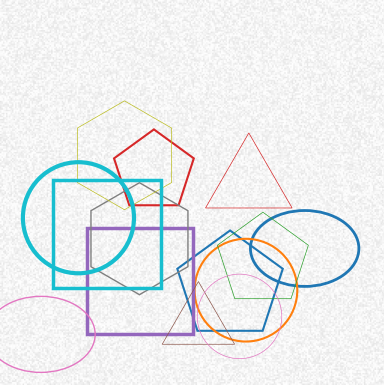[{"shape": "oval", "thickness": 2, "radius": 0.7, "center": [0.791, 0.355]}, {"shape": "pentagon", "thickness": 1.5, "radius": 0.72, "center": [0.598, 0.257]}, {"shape": "circle", "thickness": 1.5, "radius": 0.67, "center": [0.639, 0.246]}, {"shape": "pentagon", "thickness": 0.5, "radius": 0.62, "center": [0.683, 0.325]}, {"shape": "pentagon", "thickness": 1.5, "radius": 0.54, "center": [0.4, 0.555]}, {"shape": "triangle", "thickness": 0.5, "radius": 0.65, "center": [0.646, 0.525]}, {"shape": "square", "thickness": 2.5, "radius": 0.69, "center": [0.364, 0.271]}, {"shape": "triangle", "thickness": 0.5, "radius": 0.54, "center": [0.515, 0.16]}, {"shape": "circle", "thickness": 0.5, "radius": 0.55, "center": [0.622, 0.178]}, {"shape": "oval", "thickness": 1, "radius": 0.71, "center": [0.106, 0.131]}, {"shape": "hexagon", "thickness": 1, "radius": 0.73, "center": [0.362, 0.38]}, {"shape": "hexagon", "thickness": 0.5, "radius": 0.71, "center": [0.323, 0.597]}, {"shape": "square", "thickness": 2.5, "radius": 0.7, "center": [0.279, 0.393]}, {"shape": "circle", "thickness": 3, "radius": 0.72, "center": [0.204, 0.434]}]